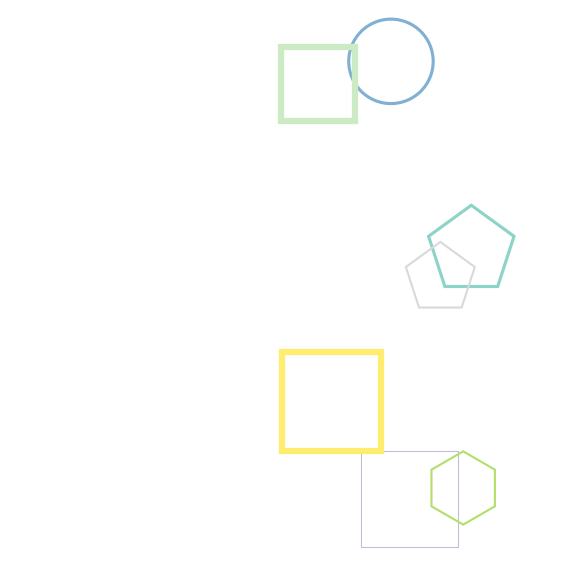[{"shape": "pentagon", "thickness": 1.5, "radius": 0.39, "center": [0.816, 0.566]}, {"shape": "square", "thickness": 0.5, "radius": 0.42, "center": [0.709, 0.135]}, {"shape": "circle", "thickness": 1.5, "radius": 0.37, "center": [0.677, 0.893]}, {"shape": "hexagon", "thickness": 1, "radius": 0.32, "center": [0.802, 0.154]}, {"shape": "pentagon", "thickness": 1, "radius": 0.31, "center": [0.762, 0.517]}, {"shape": "square", "thickness": 3, "radius": 0.32, "center": [0.551, 0.854]}, {"shape": "square", "thickness": 3, "radius": 0.43, "center": [0.574, 0.304]}]